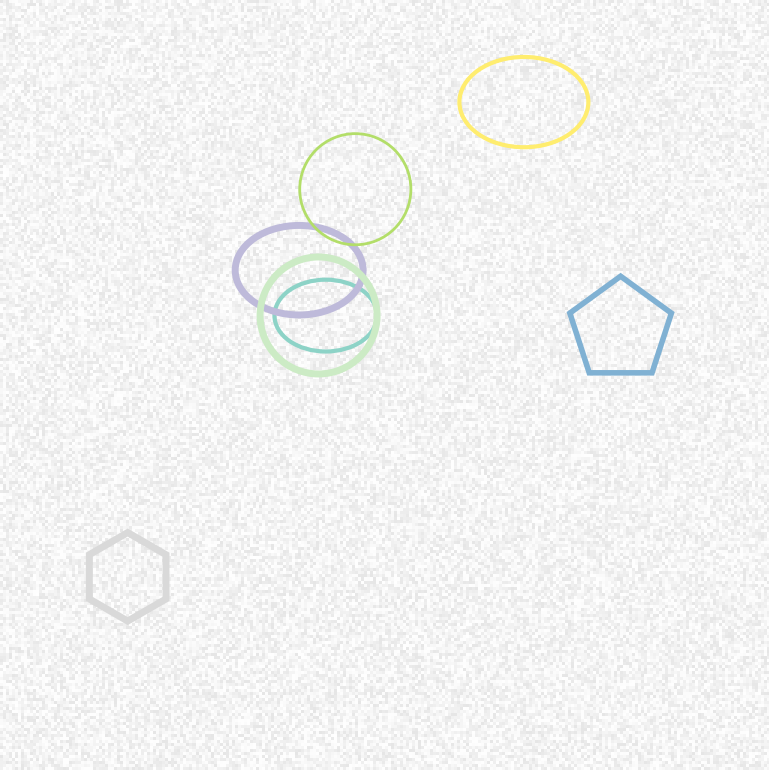[{"shape": "oval", "thickness": 1.5, "radius": 0.33, "center": [0.423, 0.59]}, {"shape": "oval", "thickness": 2.5, "radius": 0.42, "center": [0.388, 0.649]}, {"shape": "pentagon", "thickness": 2, "radius": 0.35, "center": [0.806, 0.572]}, {"shape": "circle", "thickness": 1, "radius": 0.36, "center": [0.461, 0.754]}, {"shape": "hexagon", "thickness": 2.5, "radius": 0.29, "center": [0.166, 0.251]}, {"shape": "circle", "thickness": 2.5, "radius": 0.38, "center": [0.414, 0.59]}, {"shape": "oval", "thickness": 1.5, "radius": 0.42, "center": [0.68, 0.867]}]